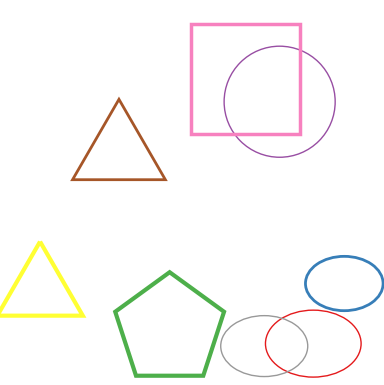[{"shape": "oval", "thickness": 1, "radius": 0.62, "center": [0.814, 0.107]}, {"shape": "oval", "thickness": 2, "radius": 0.5, "center": [0.894, 0.264]}, {"shape": "pentagon", "thickness": 3, "radius": 0.74, "center": [0.441, 0.144]}, {"shape": "circle", "thickness": 1, "radius": 0.72, "center": [0.726, 0.736]}, {"shape": "triangle", "thickness": 3, "radius": 0.64, "center": [0.104, 0.244]}, {"shape": "triangle", "thickness": 2, "radius": 0.7, "center": [0.309, 0.603]}, {"shape": "square", "thickness": 2.5, "radius": 0.71, "center": [0.637, 0.795]}, {"shape": "oval", "thickness": 1, "radius": 0.57, "center": [0.686, 0.101]}]